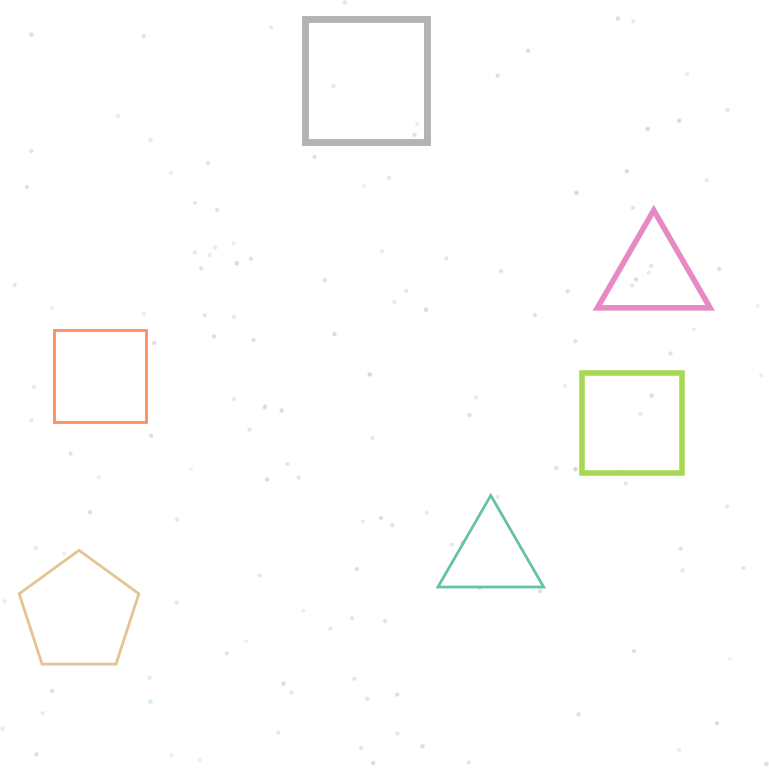[{"shape": "triangle", "thickness": 1, "radius": 0.4, "center": [0.637, 0.277]}, {"shape": "square", "thickness": 1, "radius": 0.3, "center": [0.129, 0.511]}, {"shape": "triangle", "thickness": 2, "radius": 0.42, "center": [0.849, 0.642]}, {"shape": "square", "thickness": 2, "radius": 0.32, "center": [0.821, 0.451]}, {"shape": "pentagon", "thickness": 1, "radius": 0.41, "center": [0.103, 0.204]}, {"shape": "square", "thickness": 2.5, "radius": 0.4, "center": [0.475, 0.895]}]